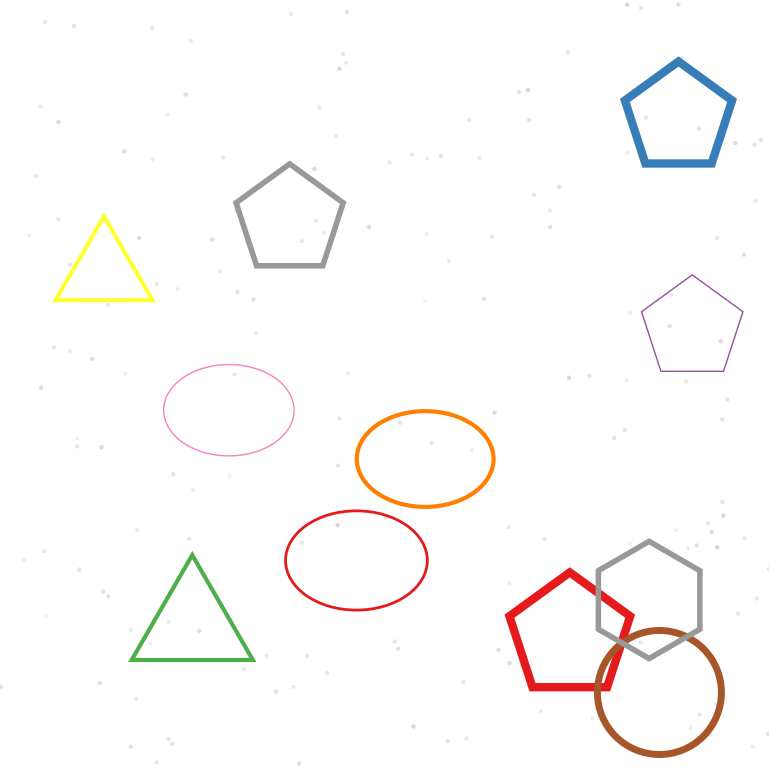[{"shape": "pentagon", "thickness": 3, "radius": 0.41, "center": [0.74, 0.174]}, {"shape": "oval", "thickness": 1, "radius": 0.46, "center": [0.463, 0.272]}, {"shape": "pentagon", "thickness": 3, "radius": 0.37, "center": [0.881, 0.847]}, {"shape": "triangle", "thickness": 1.5, "radius": 0.45, "center": [0.25, 0.188]}, {"shape": "pentagon", "thickness": 0.5, "radius": 0.35, "center": [0.899, 0.574]}, {"shape": "oval", "thickness": 1.5, "radius": 0.44, "center": [0.552, 0.404]}, {"shape": "triangle", "thickness": 1.5, "radius": 0.36, "center": [0.135, 0.646]}, {"shape": "circle", "thickness": 2.5, "radius": 0.4, "center": [0.856, 0.101]}, {"shape": "oval", "thickness": 0.5, "radius": 0.42, "center": [0.297, 0.467]}, {"shape": "pentagon", "thickness": 2, "radius": 0.37, "center": [0.376, 0.714]}, {"shape": "hexagon", "thickness": 2, "radius": 0.38, "center": [0.843, 0.221]}]